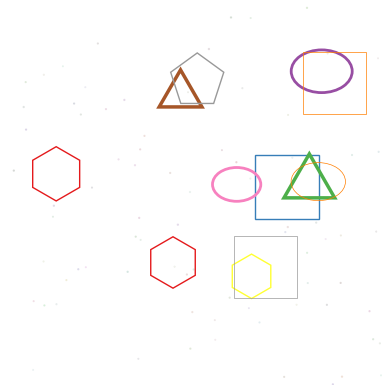[{"shape": "hexagon", "thickness": 1, "radius": 0.33, "center": [0.449, 0.318]}, {"shape": "hexagon", "thickness": 1, "radius": 0.35, "center": [0.146, 0.549]}, {"shape": "square", "thickness": 1, "radius": 0.42, "center": [0.746, 0.515]}, {"shape": "triangle", "thickness": 2.5, "radius": 0.38, "center": [0.803, 0.524]}, {"shape": "oval", "thickness": 2, "radius": 0.4, "center": [0.836, 0.815]}, {"shape": "square", "thickness": 0.5, "radius": 0.41, "center": [0.869, 0.785]}, {"shape": "oval", "thickness": 0.5, "radius": 0.35, "center": [0.827, 0.528]}, {"shape": "hexagon", "thickness": 1, "radius": 0.29, "center": [0.653, 0.282]}, {"shape": "triangle", "thickness": 2.5, "radius": 0.32, "center": [0.469, 0.754]}, {"shape": "oval", "thickness": 2, "radius": 0.31, "center": [0.615, 0.521]}, {"shape": "square", "thickness": 0.5, "radius": 0.4, "center": [0.69, 0.307]}, {"shape": "pentagon", "thickness": 1, "radius": 0.36, "center": [0.512, 0.79]}]